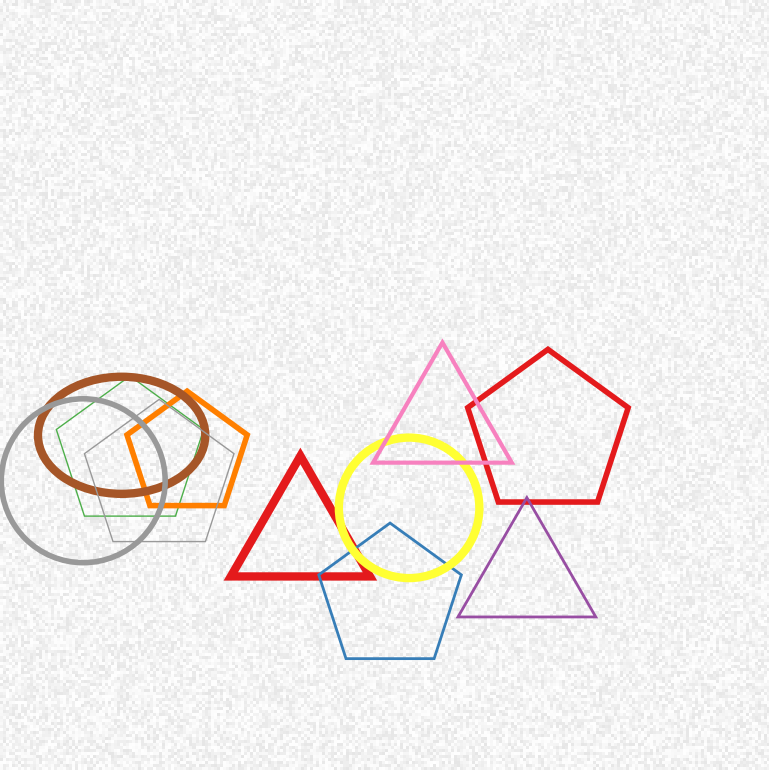[{"shape": "triangle", "thickness": 3, "radius": 0.52, "center": [0.39, 0.304]}, {"shape": "pentagon", "thickness": 2, "radius": 0.55, "center": [0.712, 0.437]}, {"shape": "pentagon", "thickness": 1, "radius": 0.49, "center": [0.507, 0.223]}, {"shape": "pentagon", "thickness": 0.5, "radius": 0.5, "center": [0.169, 0.411]}, {"shape": "triangle", "thickness": 1, "radius": 0.52, "center": [0.684, 0.25]}, {"shape": "pentagon", "thickness": 2, "radius": 0.41, "center": [0.243, 0.41]}, {"shape": "circle", "thickness": 3, "radius": 0.46, "center": [0.531, 0.34]}, {"shape": "oval", "thickness": 3, "radius": 0.54, "center": [0.158, 0.435]}, {"shape": "triangle", "thickness": 1.5, "radius": 0.52, "center": [0.575, 0.451]}, {"shape": "circle", "thickness": 2, "radius": 0.53, "center": [0.108, 0.376]}, {"shape": "pentagon", "thickness": 0.5, "radius": 0.51, "center": [0.207, 0.379]}]